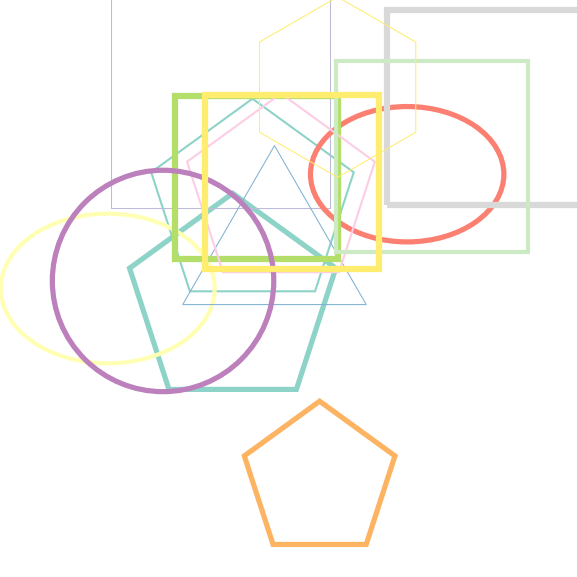[{"shape": "pentagon", "thickness": 1, "radius": 0.92, "center": [0.437, 0.644]}, {"shape": "pentagon", "thickness": 2.5, "radius": 0.94, "center": [0.403, 0.477]}, {"shape": "oval", "thickness": 2, "radius": 0.93, "center": [0.187, 0.5]}, {"shape": "square", "thickness": 0.5, "radius": 0.95, "center": [0.382, 0.829]}, {"shape": "oval", "thickness": 2.5, "radius": 0.84, "center": [0.705, 0.697]}, {"shape": "triangle", "thickness": 0.5, "radius": 0.92, "center": [0.475, 0.563]}, {"shape": "pentagon", "thickness": 2.5, "radius": 0.69, "center": [0.553, 0.167]}, {"shape": "square", "thickness": 3, "radius": 0.71, "center": [0.444, 0.691]}, {"shape": "pentagon", "thickness": 1, "radius": 0.85, "center": [0.486, 0.666]}, {"shape": "square", "thickness": 3, "radius": 0.84, "center": [0.839, 0.813]}, {"shape": "circle", "thickness": 2.5, "radius": 0.96, "center": [0.282, 0.513]}, {"shape": "square", "thickness": 2, "radius": 0.83, "center": [0.748, 0.729]}, {"shape": "hexagon", "thickness": 0.5, "radius": 0.78, "center": [0.585, 0.848]}, {"shape": "square", "thickness": 3, "radius": 0.75, "center": [0.506, 0.684]}]